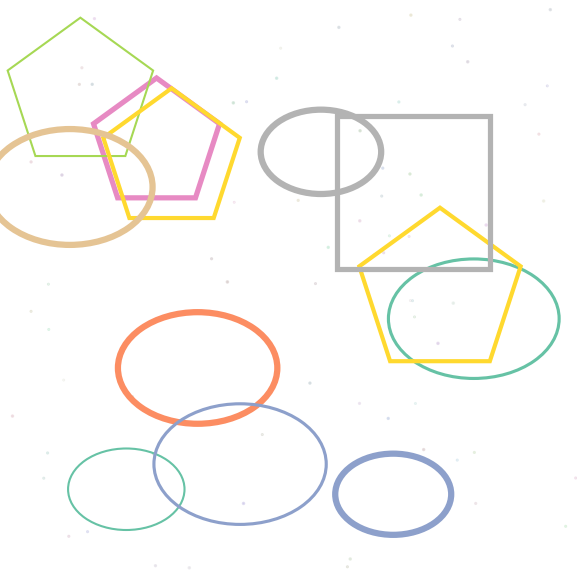[{"shape": "oval", "thickness": 1, "radius": 0.5, "center": [0.219, 0.152]}, {"shape": "oval", "thickness": 1.5, "radius": 0.74, "center": [0.82, 0.447]}, {"shape": "oval", "thickness": 3, "radius": 0.69, "center": [0.342, 0.362]}, {"shape": "oval", "thickness": 1.5, "radius": 0.75, "center": [0.416, 0.195]}, {"shape": "oval", "thickness": 3, "radius": 0.5, "center": [0.681, 0.143]}, {"shape": "pentagon", "thickness": 2.5, "radius": 0.57, "center": [0.271, 0.749]}, {"shape": "pentagon", "thickness": 1, "radius": 0.66, "center": [0.139, 0.836]}, {"shape": "pentagon", "thickness": 2, "radius": 0.73, "center": [0.762, 0.493]}, {"shape": "pentagon", "thickness": 2, "radius": 0.62, "center": [0.297, 0.722]}, {"shape": "oval", "thickness": 3, "radius": 0.72, "center": [0.121, 0.675]}, {"shape": "square", "thickness": 2.5, "radius": 0.66, "center": [0.717, 0.666]}, {"shape": "oval", "thickness": 3, "radius": 0.52, "center": [0.556, 0.736]}]